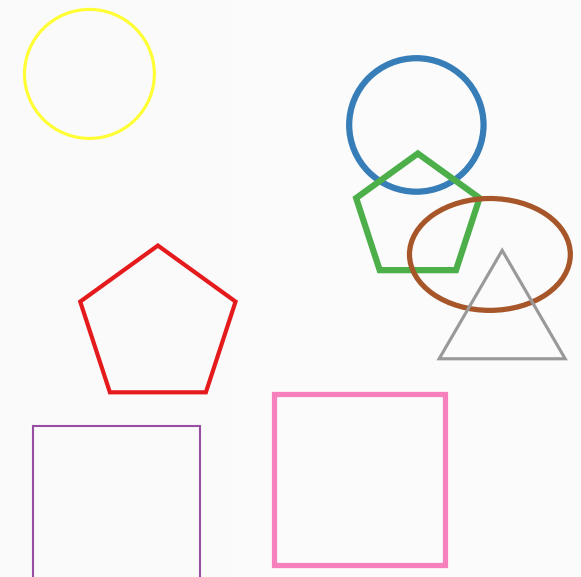[{"shape": "pentagon", "thickness": 2, "radius": 0.7, "center": [0.272, 0.433]}, {"shape": "circle", "thickness": 3, "radius": 0.58, "center": [0.716, 0.783]}, {"shape": "pentagon", "thickness": 3, "radius": 0.56, "center": [0.719, 0.622]}, {"shape": "square", "thickness": 1, "radius": 0.71, "center": [0.2, 0.118]}, {"shape": "circle", "thickness": 1.5, "radius": 0.56, "center": [0.154, 0.871]}, {"shape": "oval", "thickness": 2.5, "radius": 0.69, "center": [0.843, 0.559]}, {"shape": "square", "thickness": 2.5, "radius": 0.74, "center": [0.619, 0.169]}, {"shape": "triangle", "thickness": 1.5, "radius": 0.63, "center": [0.864, 0.44]}]